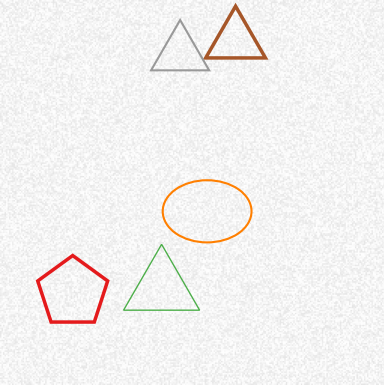[{"shape": "pentagon", "thickness": 2.5, "radius": 0.48, "center": [0.189, 0.241]}, {"shape": "triangle", "thickness": 1, "radius": 0.57, "center": [0.42, 0.251]}, {"shape": "oval", "thickness": 1.5, "radius": 0.58, "center": [0.538, 0.451]}, {"shape": "triangle", "thickness": 2.5, "radius": 0.45, "center": [0.612, 0.894]}, {"shape": "triangle", "thickness": 1.5, "radius": 0.44, "center": [0.468, 0.861]}]